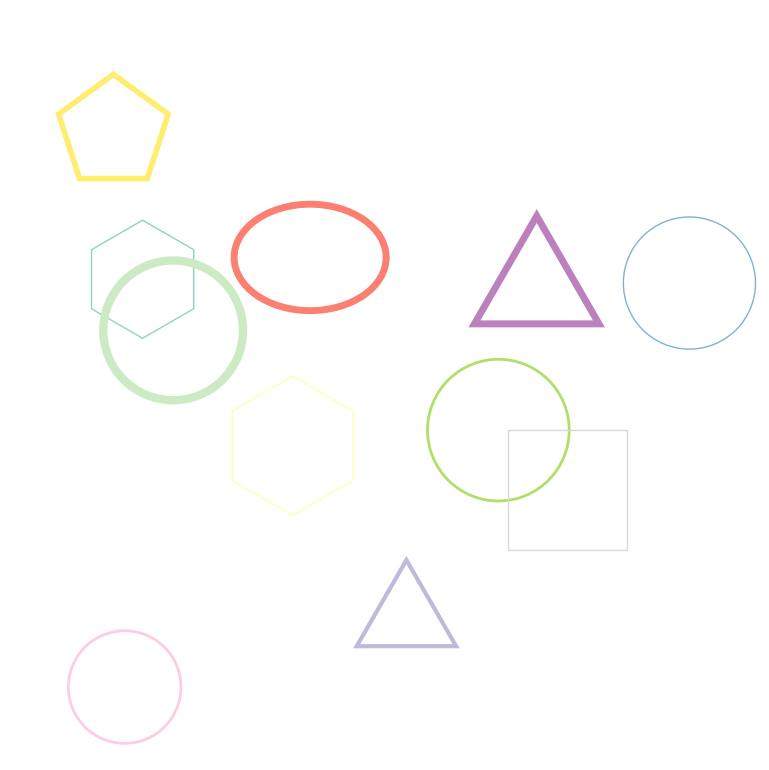[{"shape": "hexagon", "thickness": 0.5, "radius": 0.38, "center": [0.185, 0.637]}, {"shape": "hexagon", "thickness": 0.5, "radius": 0.45, "center": [0.38, 0.421]}, {"shape": "triangle", "thickness": 1.5, "radius": 0.37, "center": [0.528, 0.198]}, {"shape": "oval", "thickness": 2.5, "radius": 0.49, "center": [0.403, 0.666]}, {"shape": "circle", "thickness": 0.5, "radius": 0.43, "center": [0.895, 0.632]}, {"shape": "circle", "thickness": 1, "radius": 0.46, "center": [0.647, 0.441]}, {"shape": "circle", "thickness": 1, "radius": 0.37, "center": [0.162, 0.108]}, {"shape": "square", "thickness": 0.5, "radius": 0.39, "center": [0.737, 0.364]}, {"shape": "triangle", "thickness": 2.5, "radius": 0.47, "center": [0.697, 0.626]}, {"shape": "circle", "thickness": 3, "radius": 0.45, "center": [0.225, 0.571]}, {"shape": "pentagon", "thickness": 2, "radius": 0.37, "center": [0.147, 0.829]}]